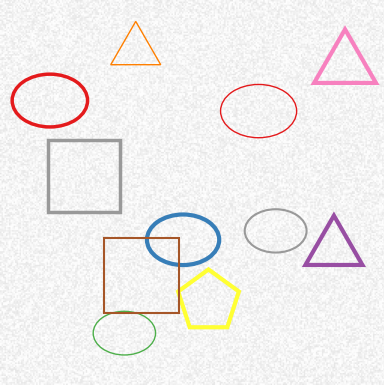[{"shape": "oval", "thickness": 1, "radius": 0.49, "center": [0.672, 0.711]}, {"shape": "oval", "thickness": 2.5, "radius": 0.49, "center": [0.13, 0.739]}, {"shape": "oval", "thickness": 3, "radius": 0.47, "center": [0.476, 0.377]}, {"shape": "oval", "thickness": 1, "radius": 0.41, "center": [0.323, 0.135]}, {"shape": "triangle", "thickness": 3, "radius": 0.43, "center": [0.867, 0.355]}, {"shape": "triangle", "thickness": 1, "radius": 0.37, "center": [0.353, 0.869]}, {"shape": "pentagon", "thickness": 3, "radius": 0.41, "center": [0.542, 0.217]}, {"shape": "square", "thickness": 1.5, "radius": 0.49, "center": [0.367, 0.285]}, {"shape": "triangle", "thickness": 3, "radius": 0.46, "center": [0.896, 0.831]}, {"shape": "square", "thickness": 2.5, "radius": 0.46, "center": [0.218, 0.543]}, {"shape": "oval", "thickness": 1.5, "radius": 0.4, "center": [0.716, 0.4]}]